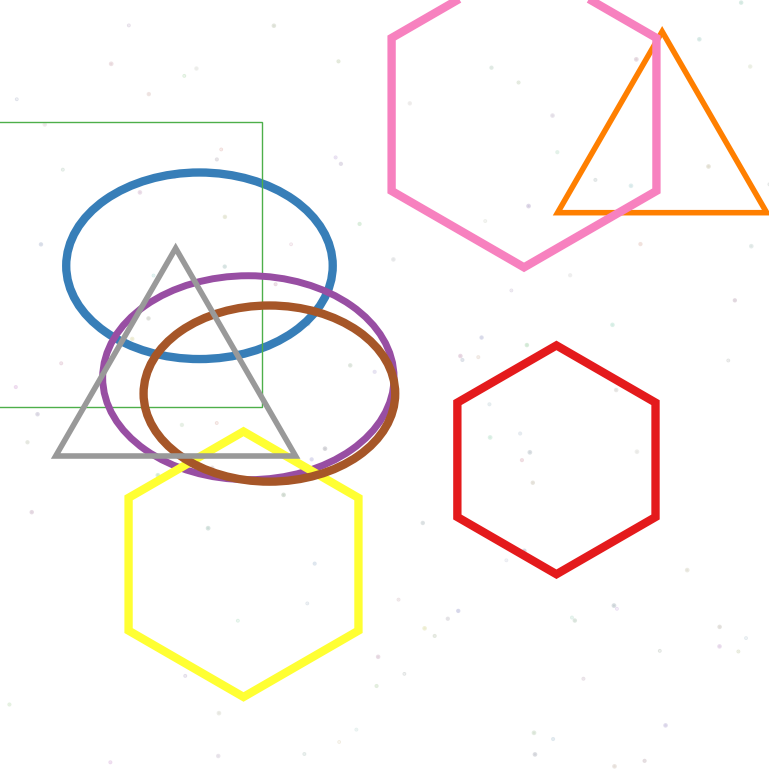[{"shape": "hexagon", "thickness": 3, "radius": 0.74, "center": [0.723, 0.403]}, {"shape": "oval", "thickness": 3, "radius": 0.87, "center": [0.259, 0.655]}, {"shape": "square", "thickness": 0.5, "radius": 0.92, "center": [0.155, 0.657]}, {"shape": "oval", "thickness": 2.5, "radius": 0.95, "center": [0.323, 0.509]}, {"shape": "triangle", "thickness": 2, "radius": 0.78, "center": [0.86, 0.802]}, {"shape": "hexagon", "thickness": 3, "radius": 0.86, "center": [0.316, 0.267]}, {"shape": "oval", "thickness": 3, "radius": 0.82, "center": [0.35, 0.489]}, {"shape": "hexagon", "thickness": 3, "radius": 0.99, "center": [0.681, 0.851]}, {"shape": "triangle", "thickness": 2, "radius": 0.9, "center": [0.228, 0.498]}]